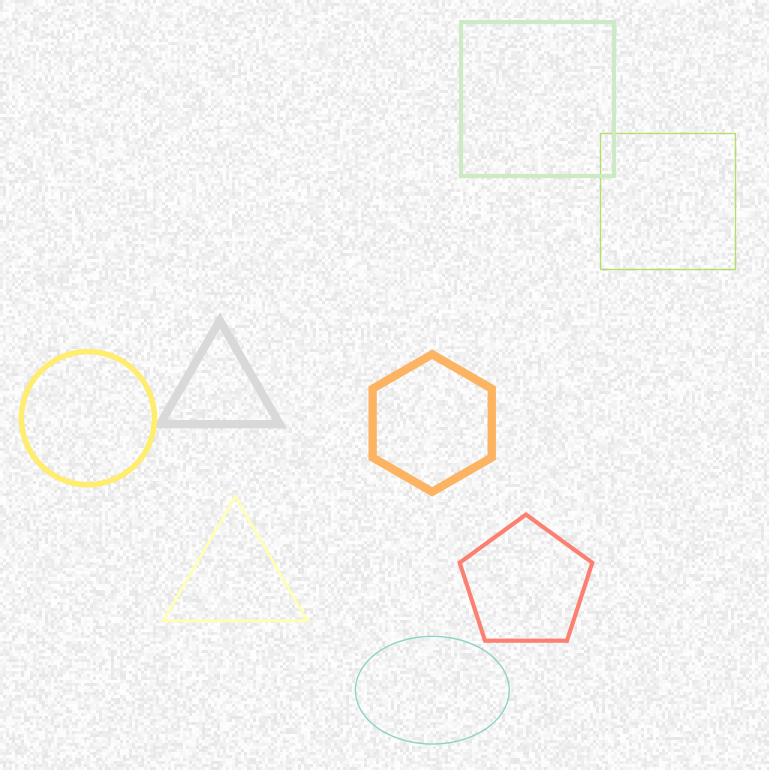[{"shape": "oval", "thickness": 0.5, "radius": 0.5, "center": [0.561, 0.104]}, {"shape": "triangle", "thickness": 1, "radius": 0.54, "center": [0.306, 0.248]}, {"shape": "pentagon", "thickness": 1.5, "radius": 0.45, "center": [0.683, 0.241]}, {"shape": "hexagon", "thickness": 3, "radius": 0.45, "center": [0.561, 0.451]}, {"shape": "square", "thickness": 0.5, "radius": 0.44, "center": [0.867, 0.739]}, {"shape": "triangle", "thickness": 3, "radius": 0.45, "center": [0.286, 0.494]}, {"shape": "square", "thickness": 1.5, "radius": 0.5, "center": [0.698, 0.871]}, {"shape": "circle", "thickness": 2, "radius": 0.43, "center": [0.114, 0.457]}]